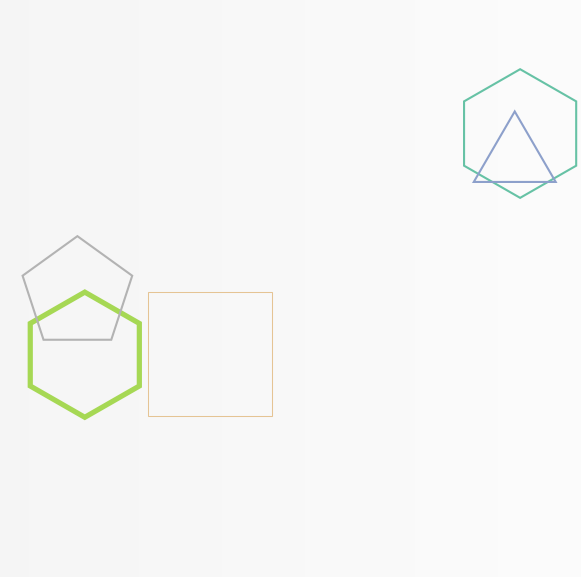[{"shape": "hexagon", "thickness": 1, "radius": 0.56, "center": [0.895, 0.768]}, {"shape": "triangle", "thickness": 1, "radius": 0.41, "center": [0.886, 0.725]}, {"shape": "hexagon", "thickness": 2.5, "radius": 0.54, "center": [0.146, 0.385]}, {"shape": "square", "thickness": 0.5, "radius": 0.53, "center": [0.361, 0.386]}, {"shape": "pentagon", "thickness": 1, "radius": 0.5, "center": [0.133, 0.491]}]